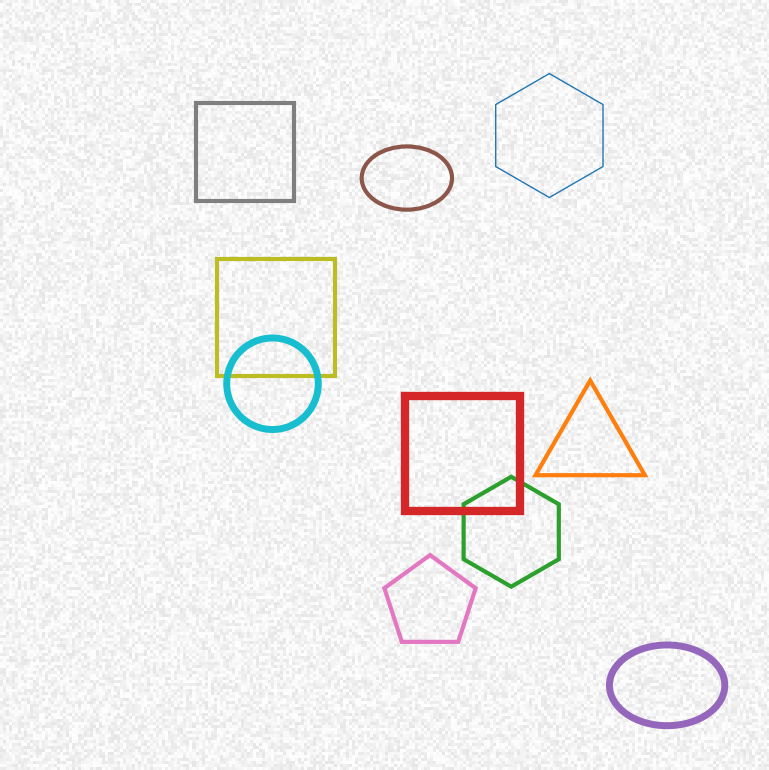[{"shape": "hexagon", "thickness": 0.5, "radius": 0.4, "center": [0.713, 0.824]}, {"shape": "triangle", "thickness": 1.5, "radius": 0.41, "center": [0.766, 0.424]}, {"shape": "hexagon", "thickness": 1.5, "radius": 0.36, "center": [0.664, 0.309]}, {"shape": "square", "thickness": 3, "radius": 0.37, "center": [0.6, 0.411]}, {"shape": "oval", "thickness": 2.5, "radius": 0.37, "center": [0.866, 0.11]}, {"shape": "oval", "thickness": 1.5, "radius": 0.29, "center": [0.528, 0.769]}, {"shape": "pentagon", "thickness": 1.5, "radius": 0.31, "center": [0.558, 0.217]}, {"shape": "square", "thickness": 1.5, "radius": 0.32, "center": [0.318, 0.802]}, {"shape": "square", "thickness": 1.5, "radius": 0.38, "center": [0.358, 0.588]}, {"shape": "circle", "thickness": 2.5, "radius": 0.3, "center": [0.354, 0.502]}]